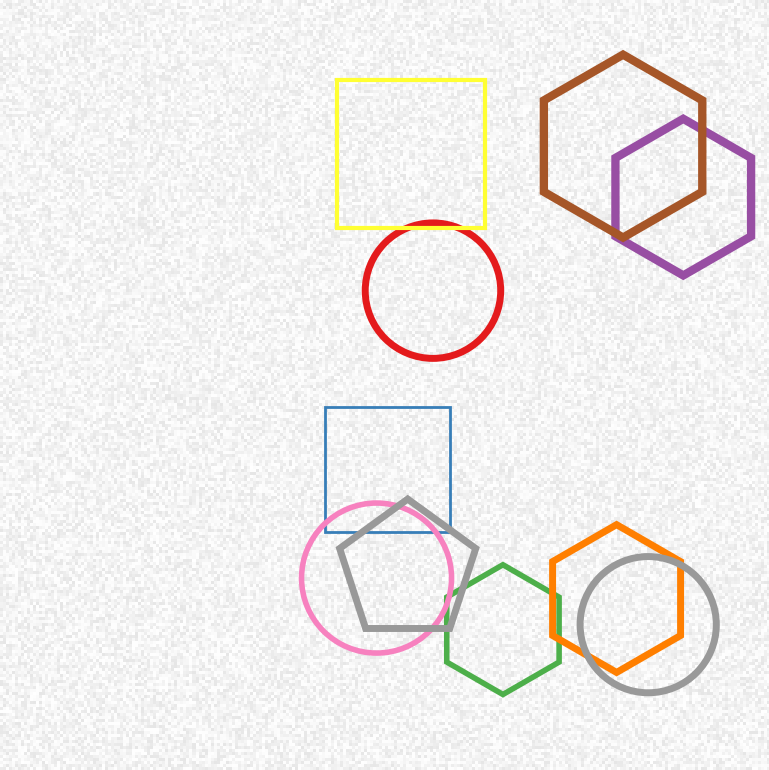[{"shape": "circle", "thickness": 2.5, "radius": 0.44, "center": [0.562, 0.623]}, {"shape": "square", "thickness": 1, "radius": 0.41, "center": [0.504, 0.39]}, {"shape": "hexagon", "thickness": 2, "radius": 0.42, "center": [0.653, 0.182]}, {"shape": "hexagon", "thickness": 3, "radius": 0.51, "center": [0.887, 0.744]}, {"shape": "hexagon", "thickness": 2.5, "radius": 0.48, "center": [0.801, 0.223]}, {"shape": "square", "thickness": 1.5, "radius": 0.48, "center": [0.534, 0.8]}, {"shape": "hexagon", "thickness": 3, "radius": 0.59, "center": [0.809, 0.81]}, {"shape": "circle", "thickness": 2, "radius": 0.49, "center": [0.489, 0.249]}, {"shape": "pentagon", "thickness": 2.5, "radius": 0.46, "center": [0.529, 0.259]}, {"shape": "circle", "thickness": 2.5, "radius": 0.44, "center": [0.842, 0.189]}]